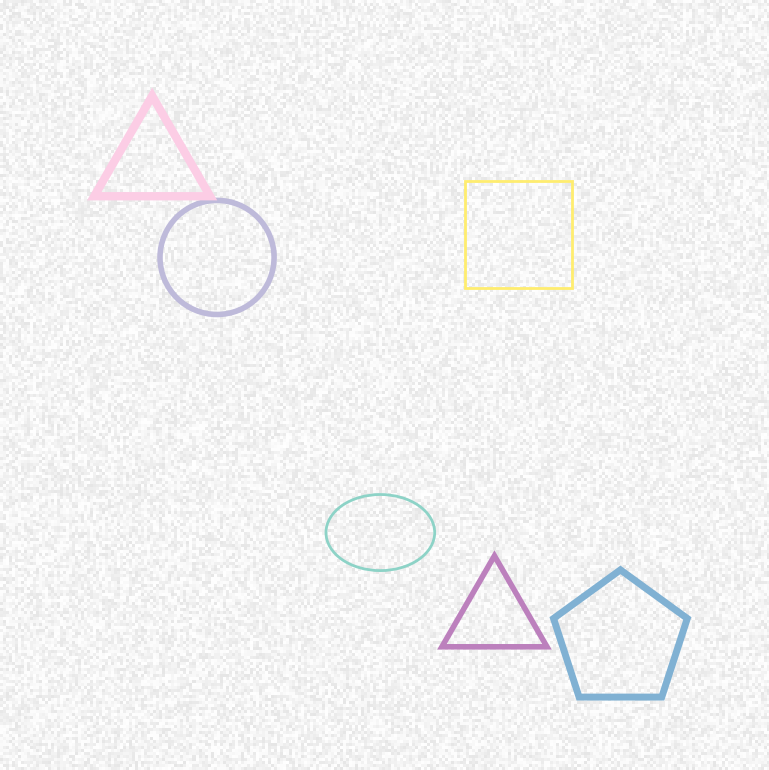[{"shape": "oval", "thickness": 1, "radius": 0.35, "center": [0.494, 0.308]}, {"shape": "circle", "thickness": 2, "radius": 0.37, "center": [0.282, 0.666]}, {"shape": "pentagon", "thickness": 2.5, "radius": 0.46, "center": [0.806, 0.169]}, {"shape": "triangle", "thickness": 3, "radius": 0.43, "center": [0.198, 0.789]}, {"shape": "triangle", "thickness": 2, "radius": 0.39, "center": [0.642, 0.199]}, {"shape": "square", "thickness": 1, "radius": 0.35, "center": [0.673, 0.696]}]